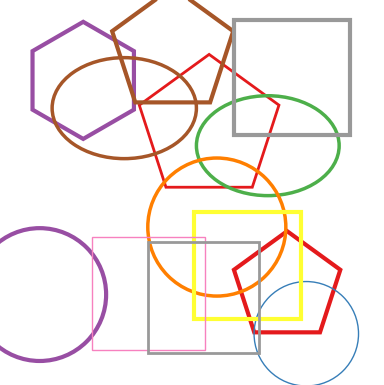[{"shape": "pentagon", "thickness": 3, "radius": 0.73, "center": [0.746, 0.254]}, {"shape": "pentagon", "thickness": 2, "radius": 0.95, "center": [0.543, 0.668]}, {"shape": "circle", "thickness": 1, "radius": 0.68, "center": [0.796, 0.133]}, {"shape": "oval", "thickness": 2.5, "radius": 0.93, "center": [0.696, 0.622]}, {"shape": "circle", "thickness": 3, "radius": 0.86, "center": [0.103, 0.235]}, {"shape": "hexagon", "thickness": 3, "radius": 0.76, "center": [0.216, 0.791]}, {"shape": "circle", "thickness": 2.5, "radius": 0.9, "center": [0.563, 0.41]}, {"shape": "square", "thickness": 3, "radius": 0.7, "center": [0.643, 0.309]}, {"shape": "pentagon", "thickness": 3, "radius": 0.83, "center": [0.449, 0.868]}, {"shape": "oval", "thickness": 2.5, "radius": 0.94, "center": [0.323, 0.719]}, {"shape": "square", "thickness": 1, "radius": 0.73, "center": [0.385, 0.239]}, {"shape": "square", "thickness": 3, "radius": 0.75, "center": [0.758, 0.799]}, {"shape": "square", "thickness": 2, "radius": 0.72, "center": [0.529, 0.227]}]